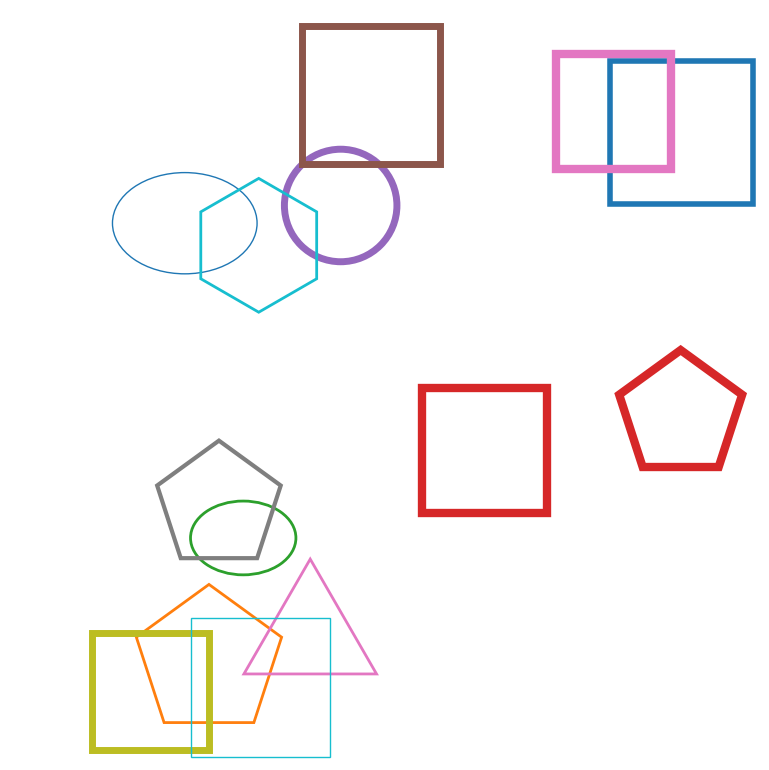[{"shape": "square", "thickness": 2, "radius": 0.46, "center": [0.885, 0.828]}, {"shape": "oval", "thickness": 0.5, "radius": 0.47, "center": [0.24, 0.71]}, {"shape": "pentagon", "thickness": 1, "radius": 0.5, "center": [0.271, 0.142]}, {"shape": "oval", "thickness": 1, "radius": 0.34, "center": [0.316, 0.301]}, {"shape": "square", "thickness": 3, "radius": 0.4, "center": [0.629, 0.415]}, {"shape": "pentagon", "thickness": 3, "radius": 0.42, "center": [0.884, 0.461]}, {"shape": "circle", "thickness": 2.5, "radius": 0.37, "center": [0.442, 0.733]}, {"shape": "square", "thickness": 2.5, "radius": 0.45, "center": [0.481, 0.876]}, {"shape": "square", "thickness": 3, "radius": 0.37, "center": [0.797, 0.855]}, {"shape": "triangle", "thickness": 1, "radius": 0.5, "center": [0.403, 0.174]}, {"shape": "pentagon", "thickness": 1.5, "radius": 0.42, "center": [0.284, 0.343]}, {"shape": "square", "thickness": 2.5, "radius": 0.38, "center": [0.195, 0.102]}, {"shape": "hexagon", "thickness": 1, "radius": 0.43, "center": [0.336, 0.681]}, {"shape": "square", "thickness": 0.5, "radius": 0.45, "center": [0.338, 0.108]}]